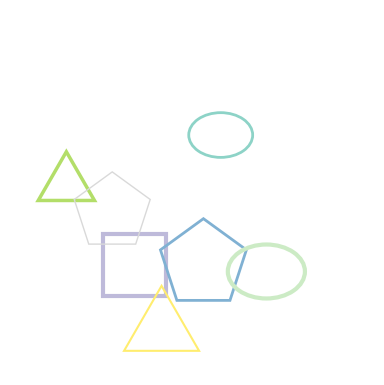[{"shape": "oval", "thickness": 2, "radius": 0.42, "center": [0.573, 0.649]}, {"shape": "square", "thickness": 3, "radius": 0.4, "center": [0.349, 0.312]}, {"shape": "pentagon", "thickness": 2, "radius": 0.59, "center": [0.528, 0.315]}, {"shape": "triangle", "thickness": 2.5, "radius": 0.42, "center": [0.172, 0.521]}, {"shape": "pentagon", "thickness": 1, "radius": 0.52, "center": [0.291, 0.45]}, {"shape": "oval", "thickness": 3, "radius": 0.5, "center": [0.692, 0.295]}, {"shape": "triangle", "thickness": 1.5, "radius": 0.56, "center": [0.42, 0.145]}]